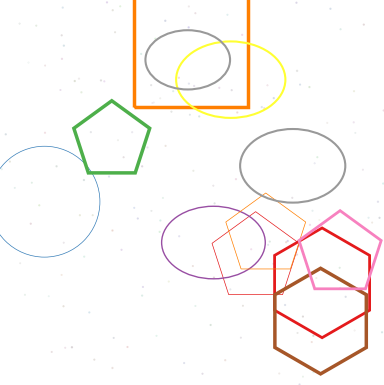[{"shape": "hexagon", "thickness": 2, "radius": 0.71, "center": [0.837, 0.265]}, {"shape": "pentagon", "thickness": 0.5, "radius": 0.6, "center": [0.664, 0.331]}, {"shape": "circle", "thickness": 0.5, "radius": 0.72, "center": [0.116, 0.476]}, {"shape": "pentagon", "thickness": 2.5, "radius": 0.52, "center": [0.29, 0.635]}, {"shape": "oval", "thickness": 1, "radius": 0.67, "center": [0.554, 0.37]}, {"shape": "square", "thickness": 2.5, "radius": 0.74, "center": [0.496, 0.871]}, {"shape": "pentagon", "thickness": 0.5, "radius": 0.55, "center": [0.69, 0.39]}, {"shape": "oval", "thickness": 1.5, "radius": 0.71, "center": [0.599, 0.793]}, {"shape": "hexagon", "thickness": 2.5, "radius": 0.69, "center": [0.833, 0.166]}, {"shape": "pentagon", "thickness": 2, "radius": 0.56, "center": [0.883, 0.341]}, {"shape": "oval", "thickness": 1.5, "radius": 0.68, "center": [0.76, 0.569]}, {"shape": "oval", "thickness": 1.5, "radius": 0.55, "center": [0.488, 0.845]}]